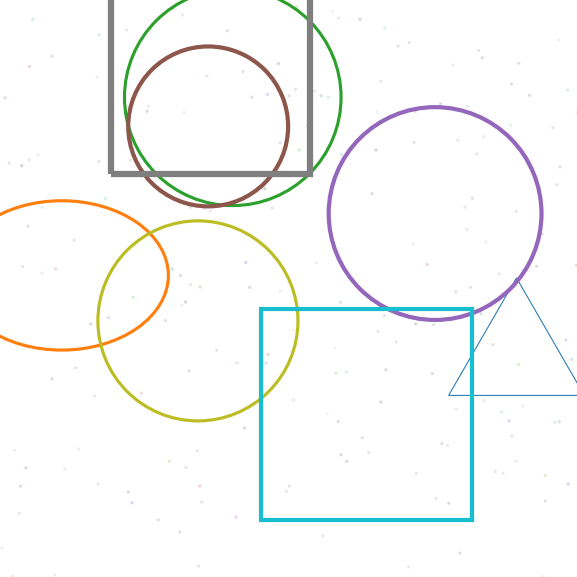[{"shape": "triangle", "thickness": 0.5, "radius": 0.68, "center": [0.894, 0.382]}, {"shape": "oval", "thickness": 1.5, "radius": 0.92, "center": [0.107, 0.522]}, {"shape": "circle", "thickness": 1.5, "radius": 0.94, "center": [0.403, 0.831]}, {"shape": "circle", "thickness": 2, "radius": 0.92, "center": [0.753, 0.629]}, {"shape": "circle", "thickness": 2, "radius": 0.69, "center": [0.36, 0.78]}, {"shape": "square", "thickness": 3, "radius": 0.86, "center": [0.365, 0.87]}, {"shape": "circle", "thickness": 1.5, "radius": 0.87, "center": [0.343, 0.443]}, {"shape": "square", "thickness": 2, "radius": 0.92, "center": [0.635, 0.281]}]